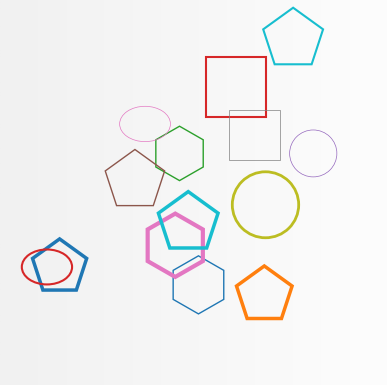[{"shape": "pentagon", "thickness": 2.5, "radius": 0.37, "center": [0.154, 0.306]}, {"shape": "hexagon", "thickness": 1, "radius": 0.38, "center": [0.512, 0.26]}, {"shape": "pentagon", "thickness": 2.5, "radius": 0.38, "center": [0.682, 0.234]}, {"shape": "hexagon", "thickness": 1, "radius": 0.35, "center": [0.463, 0.602]}, {"shape": "oval", "thickness": 1.5, "radius": 0.32, "center": [0.121, 0.307]}, {"shape": "square", "thickness": 1.5, "radius": 0.39, "center": [0.609, 0.773]}, {"shape": "circle", "thickness": 0.5, "radius": 0.3, "center": [0.808, 0.601]}, {"shape": "pentagon", "thickness": 1, "radius": 0.4, "center": [0.348, 0.531]}, {"shape": "oval", "thickness": 0.5, "radius": 0.33, "center": [0.374, 0.678]}, {"shape": "hexagon", "thickness": 3, "radius": 0.41, "center": [0.452, 0.363]}, {"shape": "square", "thickness": 0.5, "radius": 0.33, "center": [0.657, 0.65]}, {"shape": "circle", "thickness": 2, "radius": 0.43, "center": [0.685, 0.468]}, {"shape": "pentagon", "thickness": 1.5, "radius": 0.41, "center": [0.756, 0.899]}, {"shape": "pentagon", "thickness": 2.5, "radius": 0.4, "center": [0.486, 0.421]}]